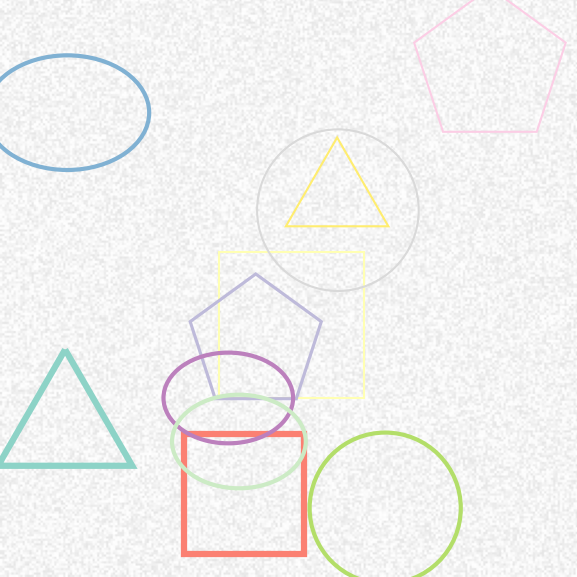[{"shape": "triangle", "thickness": 3, "radius": 0.67, "center": [0.113, 0.26]}, {"shape": "square", "thickness": 1, "radius": 0.63, "center": [0.505, 0.436]}, {"shape": "pentagon", "thickness": 1.5, "radius": 0.6, "center": [0.443, 0.405]}, {"shape": "square", "thickness": 3, "radius": 0.52, "center": [0.422, 0.144]}, {"shape": "oval", "thickness": 2, "radius": 0.71, "center": [0.116, 0.804]}, {"shape": "circle", "thickness": 2, "radius": 0.65, "center": [0.667, 0.119]}, {"shape": "pentagon", "thickness": 1, "radius": 0.69, "center": [0.848, 0.883]}, {"shape": "circle", "thickness": 1, "radius": 0.7, "center": [0.585, 0.635]}, {"shape": "oval", "thickness": 2, "radius": 0.56, "center": [0.395, 0.31]}, {"shape": "oval", "thickness": 2, "radius": 0.58, "center": [0.414, 0.235]}, {"shape": "triangle", "thickness": 1, "radius": 0.51, "center": [0.584, 0.659]}]